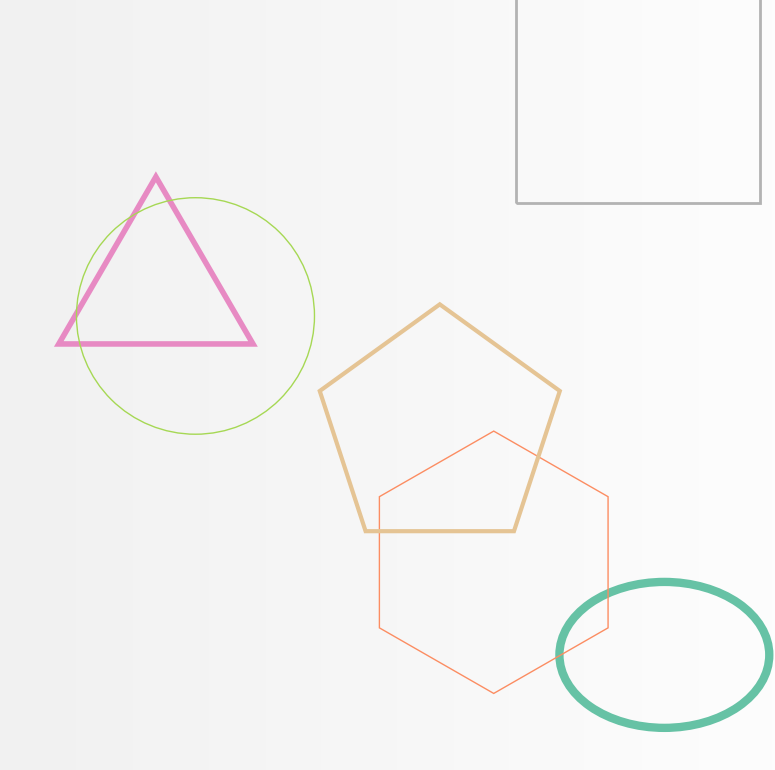[{"shape": "oval", "thickness": 3, "radius": 0.68, "center": [0.857, 0.149]}, {"shape": "hexagon", "thickness": 0.5, "radius": 0.85, "center": [0.637, 0.27]}, {"shape": "triangle", "thickness": 2, "radius": 0.72, "center": [0.201, 0.626]}, {"shape": "circle", "thickness": 0.5, "radius": 0.77, "center": [0.252, 0.59]}, {"shape": "pentagon", "thickness": 1.5, "radius": 0.81, "center": [0.567, 0.442]}, {"shape": "square", "thickness": 1, "radius": 0.79, "center": [0.823, 0.894]}]